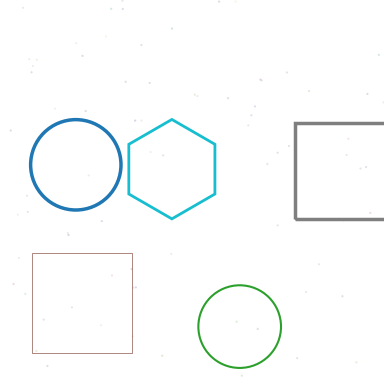[{"shape": "circle", "thickness": 2.5, "radius": 0.59, "center": [0.197, 0.572]}, {"shape": "circle", "thickness": 1.5, "radius": 0.54, "center": [0.623, 0.152]}, {"shape": "square", "thickness": 0.5, "radius": 0.65, "center": [0.214, 0.212]}, {"shape": "square", "thickness": 2.5, "radius": 0.62, "center": [0.891, 0.555]}, {"shape": "hexagon", "thickness": 2, "radius": 0.65, "center": [0.446, 0.561]}]